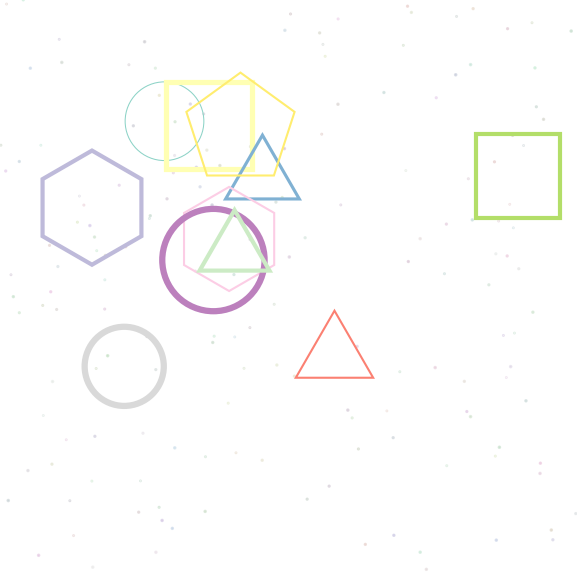[{"shape": "circle", "thickness": 0.5, "radius": 0.34, "center": [0.285, 0.789]}, {"shape": "square", "thickness": 2.5, "radius": 0.38, "center": [0.362, 0.781]}, {"shape": "hexagon", "thickness": 2, "radius": 0.49, "center": [0.159, 0.64]}, {"shape": "triangle", "thickness": 1, "radius": 0.39, "center": [0.579, 0.384]}, {"shape": "triangle", "thickness": 1.5, "radius": 0.37, "center": [0.454, 0.691]}, {"shape": "square", "thickness": 2, "radius": 0.36, "center": [0.897, 0.695]}, {"shape": "hexagon", "thickness": 1, "radius": 0.45, "center": [0.397, 0.585]}, {"shape": "circle", "thickness": 3, "radius": 0.34, "center": [0.215, 0.365]}, {"shape": "circle", "thickness": 3, "radius": 0.44, "center": [0.37, 0.549]}, {"shape": "triangle", "thickness": 2, "radius": 0.35, "center": [0.406, 0.565]}, {"shape": "pentagon", "thickness": 1, "radius": 0.49, "center": [0.416, 0.775]}]